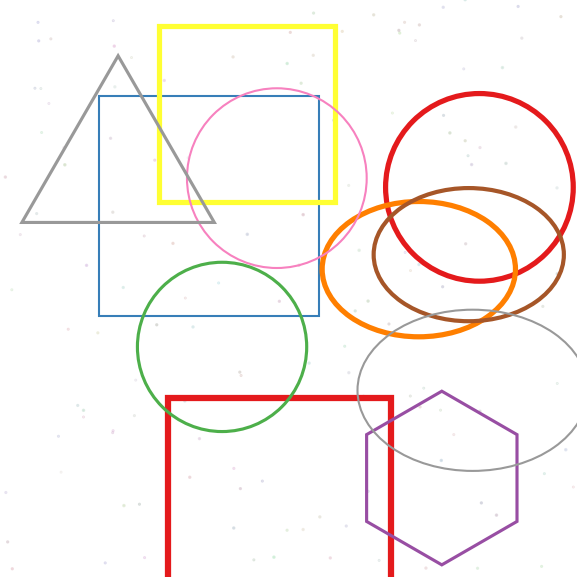[{"shape": "circle", "thickness": 2.5, "radius": 0.81, "center": [0.83, 0.675]}, {"shape": "square", "thickness": 3, "radius": 0.97, "center": [0.484, 0.116]}, {"shape": "square", "thickness": 1, "radius": 0.95, "center": [0.361, 0.643]}, {"shape": "circle", "thickness": 1.5, "radius": 0.73, "center": [0.385, 0.398]}, {"shape": "hexagon", "thickness": 1.5, "radius": 0.75, "center": [0.765, 0.171]}, {"shape": "oval", "thickness": 2.5, "radius": 0.84, "center": [0.725, 0.533]}, {"shape": "square", "thickness": 2.5, "radius": 0.76, "center": [0.428, 0.801]}, {"shape": "oval", "thickness": 2, "radius": 0.82, "center": [0.812, 0.558]}, {"shape": "circle", "thickness": 1, "radius": 0.78, "center": [0.479, 0.691]}, {"shape": "triangle", "thickness": 1.5, "radius": 0.96, "center": [0.205, 0.71]}, {"shape": "oval", "thickness": 1, "radius": 1.0, "center": [0.818, 0.323]}]